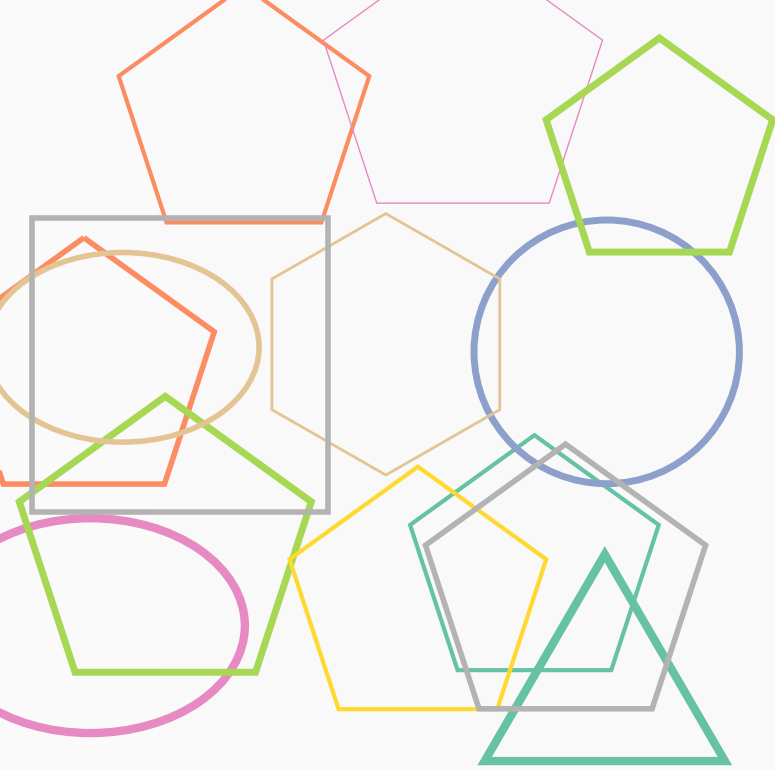[{"shape": "triangle", "thickness": 3, "radius": 0.89, "center": [0.78, 0.101]}, {"shape": "pentagon", "thickness": 1.5, "radius": 0.84, "center": [0.69, 0.266]}, {"shape": "pentagon", "thickness": 2, "radius": 0.88, "center": [0.108, 0.514]}, {"shape": "pentagon", "thickness": 1.5, "radius": 0.85, "center": [0.315, 0.849]}, {"shape": "circle", "thickness": 2.5, "radius": 0.86, "center": [0.783, 0.543]}, {"shape": "pentagon", "thickness": 0.5, "radius": 0.95, "center": [0.597, 0.889]}, {"shape": "oval", "thickness": 3, "radius": 1.0, "center": [0.117, 0.187]}, {"shape": "pentagon", "thickness": 2.5, "radius": 0.99, "center": [0.213, 0.287]}, {"shape": "pentagon", "thickness": 2.5, "radius": 0.77, "center": [0.851, 0.797]}, {"shape": "pentagon", "thickness": 1.5, "radius": 0.87, "center": [0.539, 0.22]}, {"shape": "oval", "thickness": 2, "radius": 0.88, "center": [0.158, 0.549]}, {"shape": "hexagon", "thickness": 1, "radius": 0.85, "center": [0.498, 0.553]}, {"shape": "square", "thickness": 2, "radius": 0.96, "center": [0.232, 0.526]}, {"shape": "pentagon", "thickness": 2, "radius": 0.95, "center": [0.73, 0.233]}]